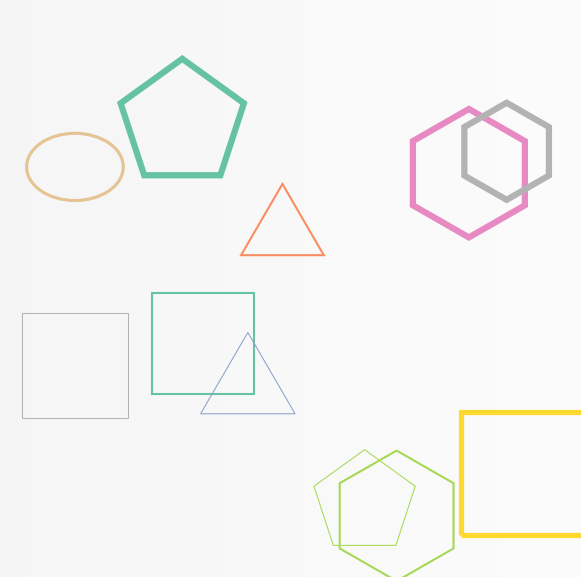[{"shape": "square", "thickness": 1, "radius": 0.44, "center": [0.349, 0.404]}, {"shape": "pentagon", "thickness": 3, "radius": 0.56, "center": [0.314, 0.786]}, {"shape": "triangle", "thickness": 1, "radius": 0.41, "center": [0.486, 0.598]}, {"shape": "triangle", "thickness": 0.5, "radius": 0.47, "center": [0.426, 0.33]}, {"shape": "hexagon", "thickness": 3, "radius": 0.56, "center": [0.807, 0.699]}, {"shape": "pentagon", "thickness": 0.5, "radius": 0.46, "center": [0.627, 0.129]}, {"shape": "hexagon", "thickness": 1, "radius": 0.57, "center": [0.682, 0.106]}, {"shape": "square", "thickness": 2.5, "radius": 0.53, "center": [0.899, 0.179]}, {"shape": "oval", "thickness": 1.5, "radius": 0.42, "center": [0.129, 0.71]}, {"shape": "square", "thickness": 0.5, "radius": 0.46, "center": [0.129, 0.366]}, {"shape": "hexagon", "thickness": 3, "radius": 0.42, "center": [0.872, 0.737]}]